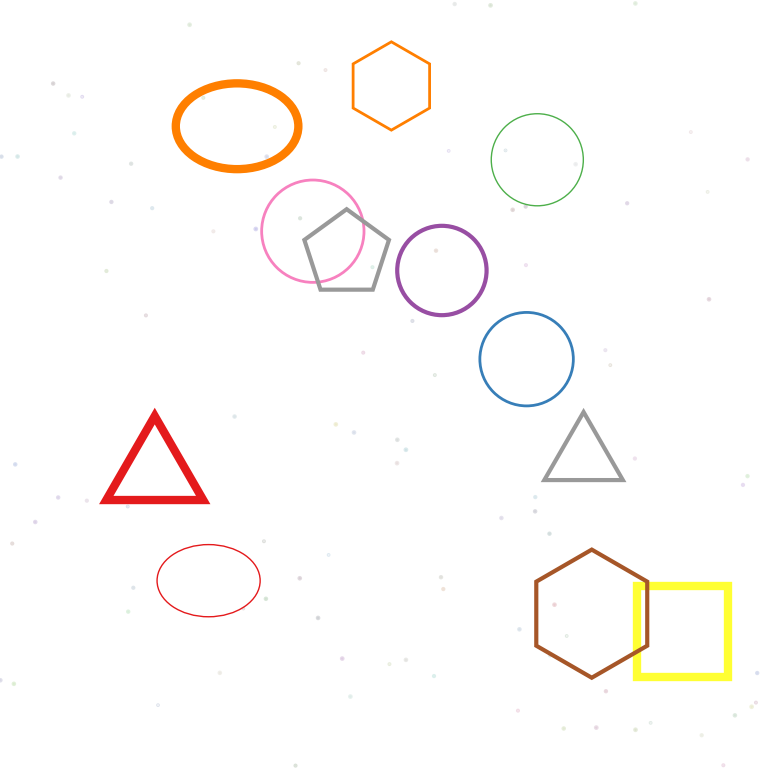[{"shape": "triangle", "thickness": 3, "radius": 0.36, "center": [0.201, 0.387]}, {"shape": "oval", "thickness": 0.5, "radius": 0.33, "center": [0.271, 0.246]}, {"shape": "circle", "thickness": 1, "radius": 0.3, "center": [0.684, 0.534]}, {"shape": "circle", "thickness": 0.5, "radius": 0.3, "center": [0.698, 0.793]}, {"shape": "circle", "thickness": 1.5, "radius": 0.29, "center": [0.574, 0.649]}, {"shape": "hexagon", "thickness": 1, "radius": 0.29, "center": [0.508, 0.888]}, {"shape": "oval", "thickness": 3, "radius": 0.4, "center": [0.308, 0.836]}, {"shape": "square", "thickness": 3, "radius": 0.3, "center": [0.887, 0.18]}, {"shape": "hexagon", "thickness": 1.5, "radius": 0.42, "center": [0.769, 0.203]}, {"shape": "circle", "thickness": 1, "radius": 0.33, "center": [0.406, 0.7]}, {"shape": "pentagon", "thickness": 1.5, "radius": 0.29, "center": [0.45, 0.671]}, {"shape": "triangle", "thickness": 1.5, "radius": 0.29, "center": [0.758, 0.406]}]